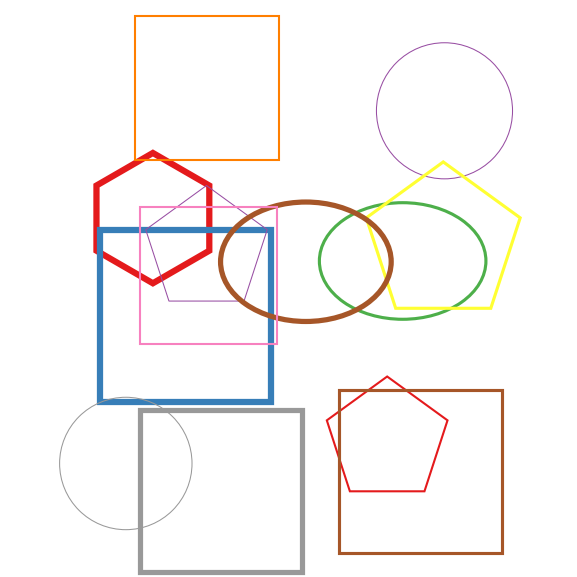[{"shape": "pentagon", "thickness": 1, "radius": 0.55, "center": [0.67, 0.237]}, {"shape": "hexagon", "thickness": 3, "radius": 0.56, "center": [0.265, 0.621]}, {"shape": "square", "thickness": 3, "radius": 0.74, "center": [0.322, 0.452]}, {"shape": "oval", "thickness": 1.5, "radius": 0.72, "center": [0.697, 0.547]}, {"shape": "pentagon", "thickness": 0.5, "radius": 0.55, "center": [0.358, 0.567]}, {"shape": "circle", "thickness": 0.5, "radius": 0.59, "center": [0.77, 0.807]}, {"shape": "square", "thickness": 1, "radius": 0.62, "center": [0.358, 0.847]}, {"shape": "pentagon", "thickness": 1.5, "radius": 0.7, "center": [0.768, 0.579]}, {"shape": "oval", "thickness": 2.5, "radius": 0.74, "center": [0.53, 0.546]}, {"shape": "square", "thickness": 1.5, "radius": 0.7, "center": [0.728, 0.183]}, {"shape": "square", "thickness": 1, "radius": 0.59, "center": [0.361, 0.522]}, {"shape": "square", "thickness": 2.5, "radius": 0.7, "center": [0.383, 0.149]}, {"shape": "circle", "thickness": 0.5, "radius": 0.57, "center": [0.218, 0.197]}]